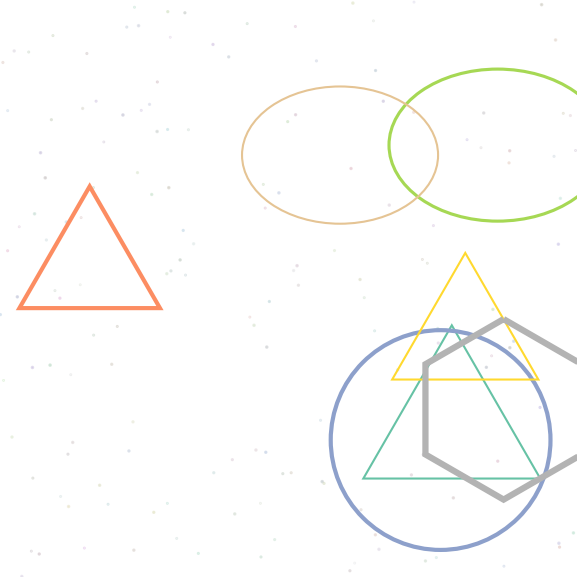[{"shape": "triangle", "thickness": 1, "radius": 0.88, "center": [0.782, 0.259]}, {"shape": "triangle", "thickness": 2, "radius": 0.7, "center": [0.155, 0.536]}, {"shape": "circle", "thickness": 2, "radius": 0.95, "center": [0.763, 0.237]}, {"shape": "oval", "thickness": 1.5, "radius": 0.94, "center": [0.862, 0.748]}, {"shape": "triangle", "thickness": 1, "radius": 0.73, "center": [0.806, 0.415]}, {"shape": "oval", "thickness": 1, "radius": 0.85, "center": [0.589, 0.731]}, {"shape": "hexagon", "thickness": 3, "radius": 0.78, "center": [0.872, 0.29]}]